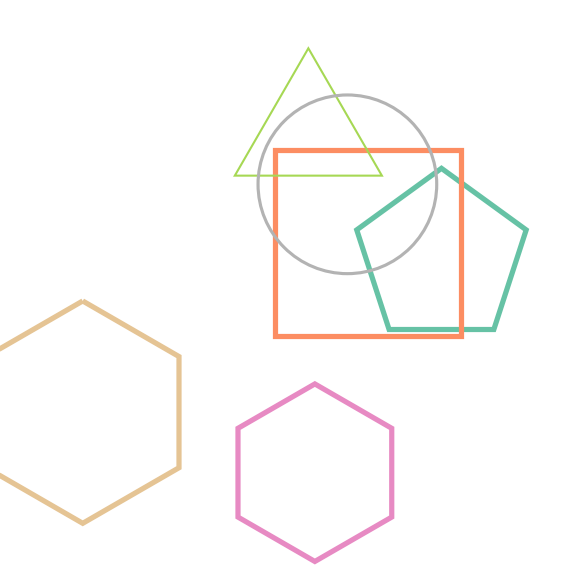[{"shape": "pentagon", "thickness": 2.5, "radius": 0.77, "center": [0.764, 0.553]}, {"shape": "square", "thickness": 2.5, "radius": 0.81, "center": [0.637, 0.578]}, {"shape": "hexagon", "thickness": 2.5, "radius": 0.77, "center": [0.545, 0.181]}, {"shape": "triangle", "thickness": 1, "radius": 0.74, "center": [0.534, 0.769]}, {"shape": "hexagon", "thickness": 2.5, "radius": 0.96, "center": [0.143, 0.285]}, {"shape": "circle", "thickness": 1.5, "radius": 0.77, "center": [0.602, 0.68]}]